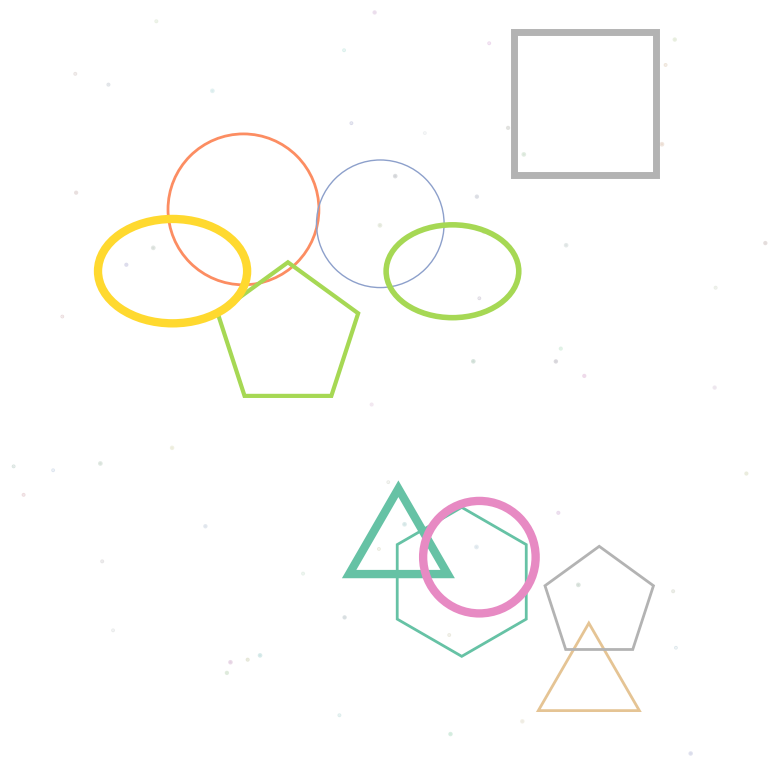[{"shape": "triangle", "thickness": 3, "radius": 0.37, "center": [0.517, 0.291]}, {"shape": "hexagon", "thickness": 1, "radius": 0.48, "center": [0.6, 0.244]}, {"shape": "circle", "thickness": 1, "radius": 0.49, "center": [0.316, 0.728]}, {"shape": "circle", "thickness": 0.5, "radius": 0.41, "center": [0.494, 0.709]}, {"shape": "circle", "thickness": 3, "radius": 0.37, "center": [0.623, 0.276]}, {"shape": "pentagon", "thickness": 1.5, "radius": 0.48, "center": [0.374, 0.563]}, {"shape": "oval", "thickness": 2, "radius": 0.43, "center": [0.588, 0.648]}, {"shape": "oval", "thickness": 3, "radius": 0.48, "center": [0.224, 0.648]}, {"shape": "triangle", "thickness": 1, "radius": 0.38, "center": [0.765, 0.115]}, {"shape": "pentagon", "thickness": 1, "radius": 0.37, "center": [0.778, 0.216]}, {"shape": "square", "thickness": 2.5, "radius": 0.46, "center": [0.759, 0.865]}]